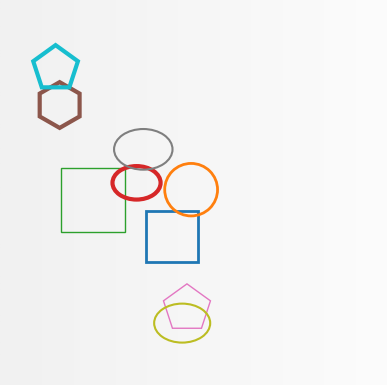[{"shape": "square", "thickness": 2, "radius": 0.33, "center": [0.445, 0.385]}, {"shape": "circle", "thickness": 2, "radius": 0.34, "center": [0.493, 0.507]}, {"shape": "square", "thickness": 1, "radius": 0.42, "center": [0.239, 0.48]}, {"shape": "oval", "thickness": 3, "radius": 0.31, "center": [0.352, 0.525]}, {"shape": "hexagon", "thickness": 3, "radius": 0.3, "center": [0.154, 0.727]}, {"shape": "pentagon", "thickness": 1, "radius": 0.32, "center": [0.482, 0.199]}, {"shape": "oval", "thickness": 1.5, "radius": 0.38, "center": [0.37, 0.612]}, {"shape": "oval", "thickness": 1.5, "radius": 0.36, "center": [0.47, 0.161]}, {"shape": "pentagon", "thickness": 3, "radius": 0.3, "center": [0.143, 0.822]}]